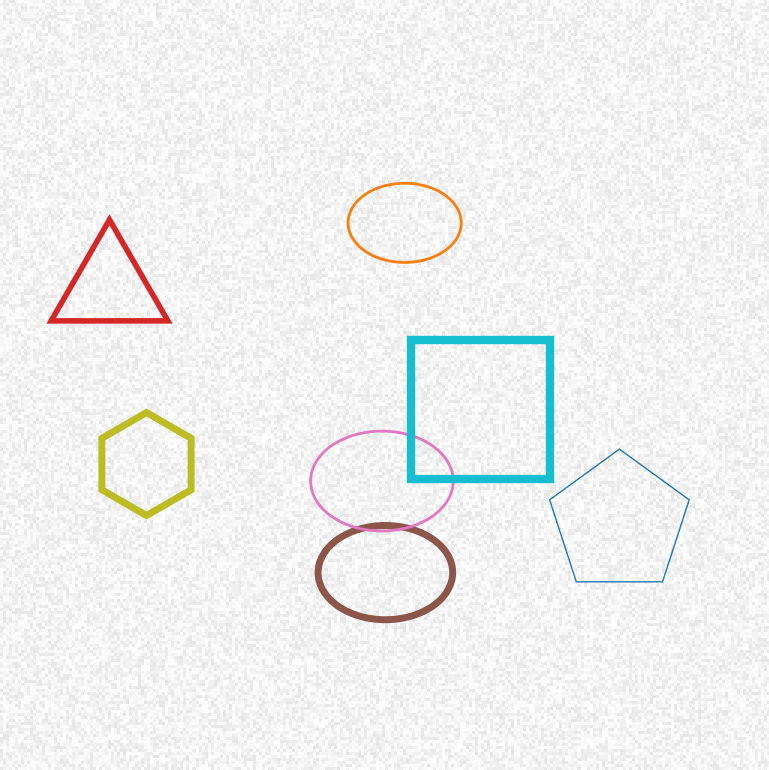[{"shape": "pentagon", "thickness": 0.5, "radius": 0.48, "center": [0.804, 0.321]}, {"shape": "oval", "thickness": 1, "radius": 0.37, "center": [0.526, 0.711]}, {"shape": "triangle", "thickness": 2, "radius": 0.44, "center": [0.142, 0.627]}, {"shape": "oval", "thickness": 2.5, "radius": 0.44, "center": [0.5, 0.256]}, {"shape": "oval", "thickness": 1, "radius": 0.46, "center": [0.496, 0.375]}, {"shape": "hexagon", "thickness": 2.5, "radius": 0.33, "center": [0.19, 0.397]}, {"shape": "square", "thickness": 3, "radius": 0.45, "center": [0.624, 0.468]}]